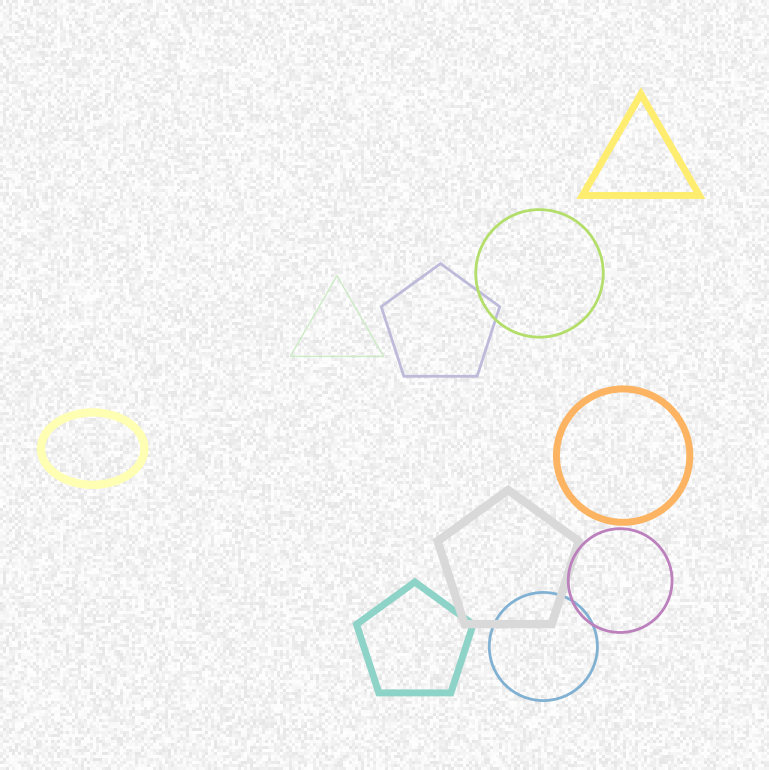[{"shape": "pentagon", "thickness": 2.5, "radius": 0.4, "center": [0.539, 0.165]}, {"shape": "oval", "thickness": 3, "radius": 0.34, "center": [0.12, 0.417]}, {"shape": "pentagon", "thickness": 1, "radius": 0.4, "center": [0.572, 0.577]}, {"shape": "circle", "thickness": 1, "radius": 0.35, "center": [0.706, 0.16]}, {"shape": "circle", "thickness": 2.5, "radius": 0.43, "center": [0.809, 0.408]}, {"shape": "circle", "thickness": 1, "radius": 0.41, "center": [0.701, 0.645]}, {"shape": "pentagon", "thickness": 3, "radius": 0.48, "center": [0.66, 0.267]}, {"shape": "circle", "thickness": 1, "radius": 0.34, "center": [0.805, 0.246]}, {"shape": "triangle", "thickness": 0.5, "radius": 0.35, "center": [0.438, 0.572]}, {"shape": "triangle", "thickness": 2.5, "radius": 0.44, "center": [0.832, 0.79]}]